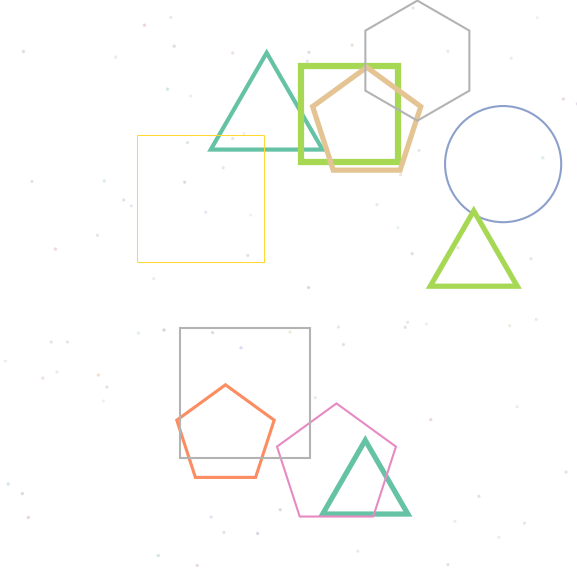[{"shape": "triangle", "thickness": 2.5, "radius": 0.43, "center": [0.633, 0.152]}, {"shape": "triangle", "thickness": 2, "radius": 0.56, "center": [0.462, 0.796]}, {"shape": "pentagon", "thickness": 1.5, "radius": 0.44, "center": [0.39, 0.244]}, {"shape": "circle", "thickness": 1, "radius": 0.5, "center": [0.871, 0.715]}, {"shape": "pentagon", "thickness": 1, "radius": 0.54, "center": [0.583, 0.192]}, {"shape": "square", "thickness": 3, "radius": 0.42, "center": [0.606, 0.802]}, {"shape": "triangle", "thickness": 2.5, "radius": 0.44, "center": [0.82, 0.547]}, {"shape": "square", "thickness": 0.5, "radius": 0.55, "center": [0.348, 0.656]}, {"shape": "pentagon", "thickness": 2.5, "radius": 0.49, "center": [0.635, 0.784]}, {"shape": "square", "thickness": 1, "radius": 0.56, "center": [0.424, 0.318]}, {"shape": "hexagon", "thickness": 1, "radius": 0.52, "center": [0.723, 0.894]}]